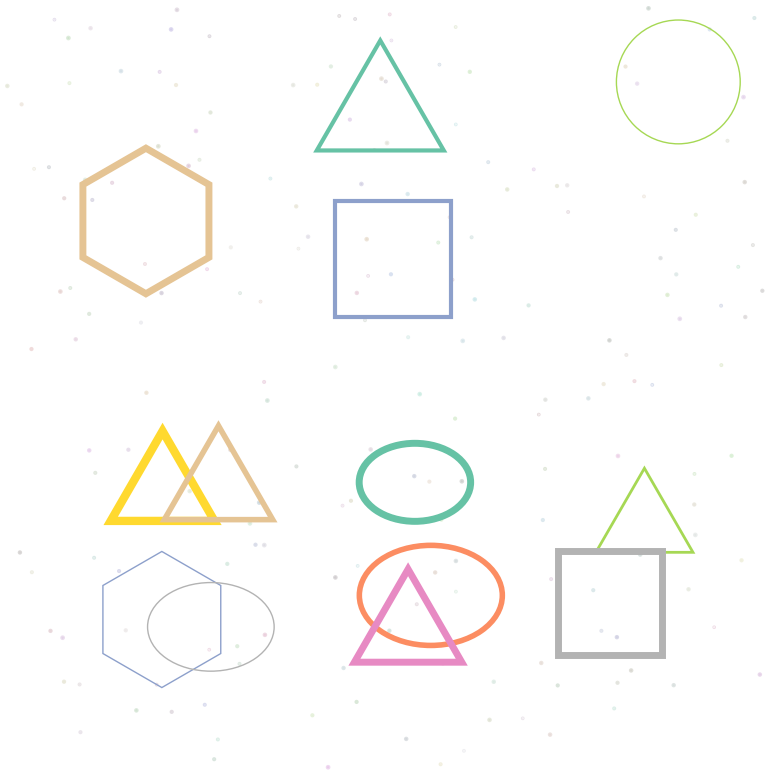[{"shape": "triangle", "thickness": 1.5, "radius": 0.48, "center": [0.494, 0.852]}, {"shape": "oval", "thickness": 2.5, "radius": 0.36, "center": [0.539, 0.374]}, {"shape": "oval", "thickness": 2, "radius": 0.46, "center": [0.56, 0.227]}, {"shape": "square", "thickness": 1.5, "radius": 0.38, "center": [0.51, 0.664]}, {"shape": "hexagon", "thickness": 0.5, "radius": 0.44, "center": [0.21, 0.195]}, {"shape": "triangle", "thickness": 2.5, "radius": 0.4, "center": [0.53, 0.18]}, {"shape": "triangle", "thickness": 1, "radius": 0.36, "center": [0.837, 0.319]}, {"shape": "circle", "thickness": 0.5, "radius": 0.4, "center": [0.881, 0.894]}, {"shape": "triangle", "thickness": 3, "radius": 0.39, "center": [0.211, 0.362]}, {"shape": "triangle", "thickness": 2, "radius": 0.41, "center": [0.284, 0.366]}, {"shape": "hexagon", "thickness": 2.5, "radius": 0.47, "center": [0.19, 0.713]}, {"shape": "square", "thickness": 2.5, "radius": 0.34, "center": [0.792, 0.217]}, {"shape": "oval", "thickness": 0.5, "radius": 0.41, "center": [0.274, 0.186]}]